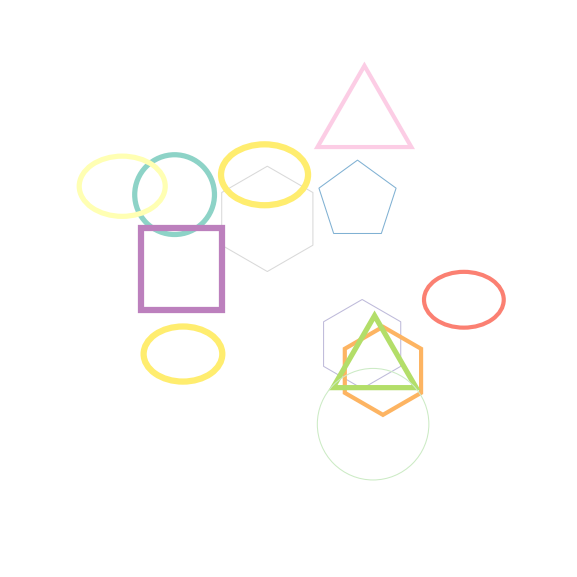[{"shape": "circle", "thickness": 2.5, "radius": 0.35, "center": [0.302, 0.662]}, {"shape": "oval", "thickness": 2.5, "radius": 0.37, "center": [0.212, 0.677]}, {"shape": "hexagon", "thickness": 0.5, "radius": 0.39, "center": [0.627, 0.403]}, {"shape": "oval", "thickness": 2, "radius": 0.35, "center": [0.803, 0.48]}, {"shape": "pentagon", "thickness": 0.5, "radius": 0.35, "center": [0.619, 0.652]}, {"shape": "hexagon", "thickness": 2, "radius": 0.38, "center": [0.663, 0.357]}, {"shape": "triangle", "thickness": 2.5, "radius": 0.42, "center": [0.649, 0.369]}, {"shape": "triangle", "thickness": 2, "radius": 0.47, "center": [0.631, 0.791]}, {"shape": "hexagon", "thickness": 0.5, "radius": 0.46, "center": [0.463, 0.62]}, {"shape": "square", "thickness": 3, "radius": 0.35, "center": [0.315, 0.533]}, {"shape": "circle", "thickness": 0.5, "radius": 0.48, "center": [0.646, 0.265]}, {"shape": "oval", "thickness": 3, "radius": 0.38, "center": [0.458, 0.696]}, {"shape": "oval", "thickness": 3, "radius": 0.34, "center": [0.317, 0.386]}]